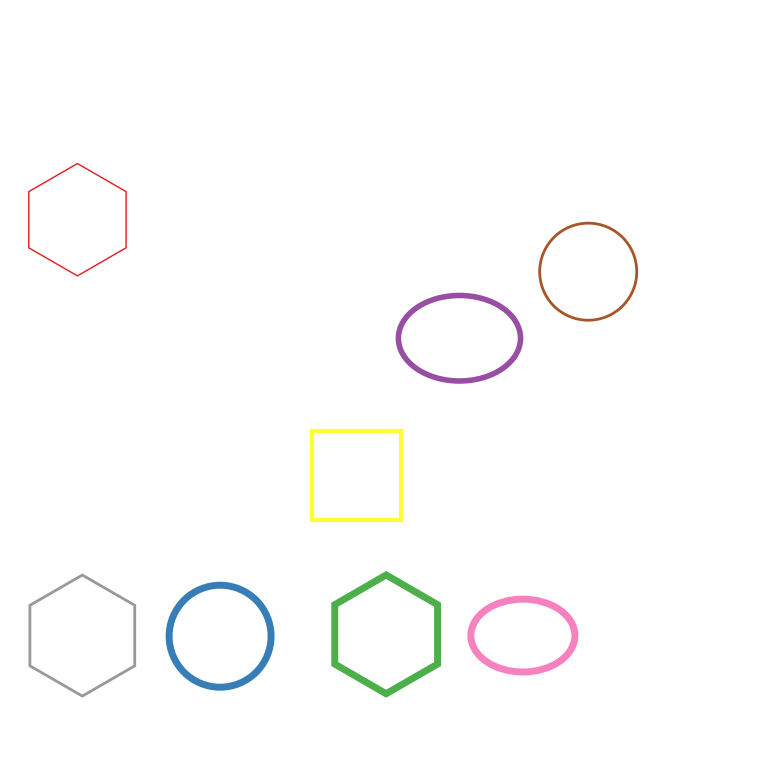[{"shape": "hexagon", "thickness": 0.5, "radius": 0.36, "center": [0.101, 0.715]}, {"shape": "circle", "thickness": 2.5, "radius": 0.33, "center": [0.286, 0.174]}, {"shape": "hexagon", "thickness": 2.5, "radius": 0.39, "center": [0.501, 0.176]}, {"shape": "oval", "thickness": 2, "radius": 0.4, "center": [0.597, 0.561]}, {"shape": "square", "thickness": 1.5, "radius": 0.29, "center": [0.464, 0.383]}, {"shape": "circle", "thickness": 1, "radius": 0.32, "center": [0.764, 0.647]}, {"shape": "oval", "thickness": 2.5, "radius": 0.34, "center": [0.679, 0.175]}, {"shape": "hexagon", "thickness": 1, "radius": 0.39, "center": [0.107, 0.175]}]